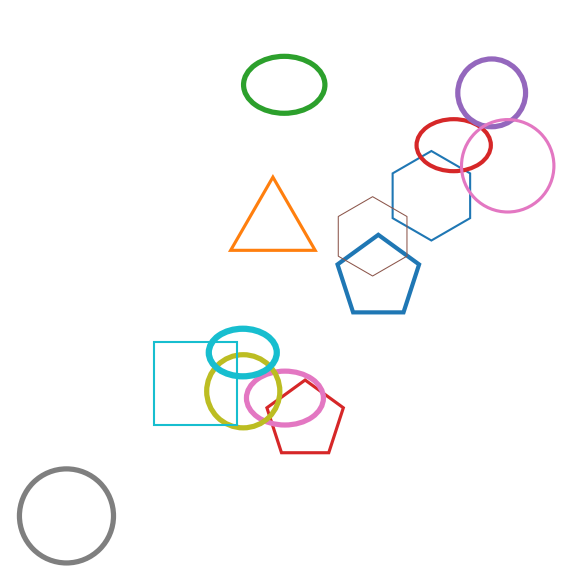[{"shape": "hexagon", "thickness": 1, "radius": 0.39, "center": [0.747, 0.66]}, {"shape": "pentagon", "thickness": 2, "radius": 0.37, "center": [0.655, 0.518]}, {"shape": "triangle", "thickness": 1.5, "radius": 0.42, "center": [0.473, 0.608]}, {"shape": "oval", "thickness": 2.5, "radius": 0.35, "center": [0.492, 0.852]}, {"shape": "pentagon", "thickness": 1.5, "radius": 0.35, "center": [0.528, 0.271]}, {"shape": "oval", "thickness": 2, "radius": 0.32, "center": [0.786, 0.748]}, {"shape": "circle", "thickness": 2.5, "radius": 0.29, "center": [0.851, 0.838]}, {"shape": "hexagon", "thickness": 0.5, "radius": 0.34, "center": [0.645, 0.59]}, {"shape": "circle", "thickness": 1.5, "radius": 0.4, "center": [0.879, 0.712]}, {"shape": "oval", "thickness": 2.5, "radius": 0.33, "center": [0.493, 0.31]}, {"shape": "circle", "thickness": 2.5, "radius": 0.41, "center": [0.115, 0.106]}, {"shape": "circle", "thickness": 2.5, "radius": 0.32, "center": [0.421, 0.322]}, {"shape": "oval", "thickness": 3, "radius": 0.29, "center": [0.42, 0.389]}, {"shape": "square", "thickness": 1, "radius": 0.36, "center": [0.338, 0.335]}]